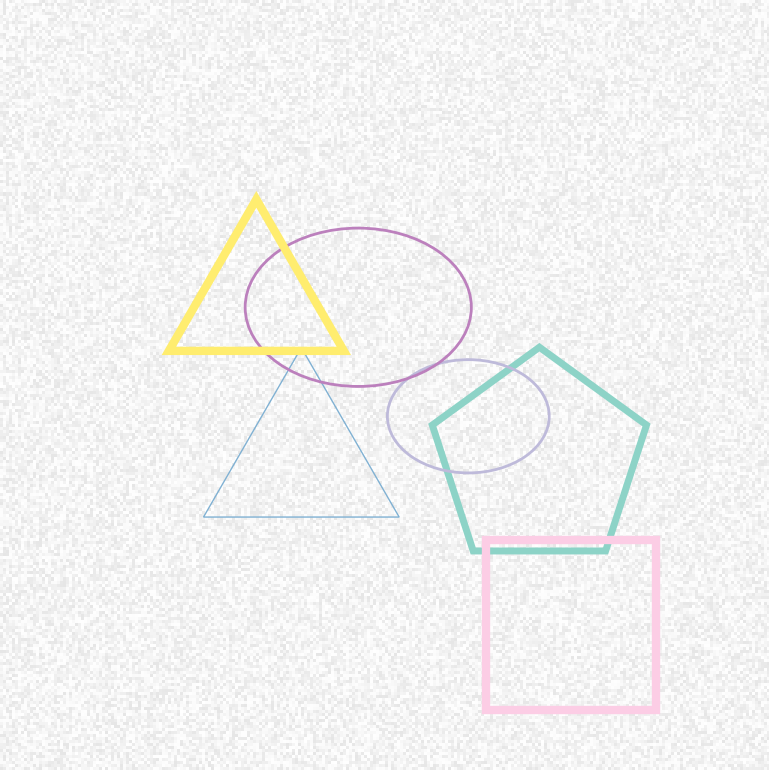[{"shape": "pentagon", "thickness": 2.5, "radius": 0.73, "center": [0.701, 0.403]}, {"shape": "oval", "thickness": 1, "radius": 0.53, "center": [0.608, 0.459]}, {"shape": "triangle", "thickness": 0.5, "radius": 0.73, "center": [0.391, 0.402]}, {"shape": "square", "thickness": 3, "radius": 0.55, "center": [0.742, 0.188]}, {"shape": "oval", "thickness": 1, "radius": 0.73, "center": [0.465, 0.601]}, {"shape": "triangle", "thickness": 3, "radius": 0.66, "center": [0.333, 0.61]}]